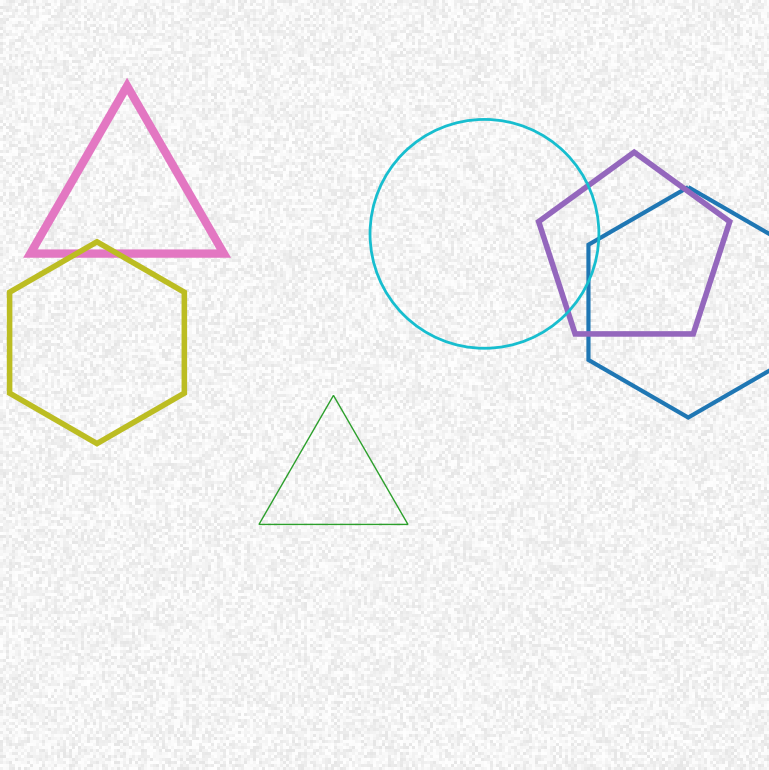[{"shape": "hexagon", "thickness": 1.5, "radius": 0.75, "center": [0.894, 0.607]}, {"shape": "triangle", "thickness": 0.5, "radius": 0.56, "center": [0.433, 0.375]}, {"shape": "pentagon", "thickness": 2, "radius": 0.65, "center": [0.824, 0.672]}, {"shape": "triangle", "thickness": 3, "radius": 0.73, "center": [0.165, 0.743]}, {"shape": "hexagon", "thickness": 2, "radius": 0.66, "center": [0.126, 0.555]}, {"shape": "circle", "thickness": 1, "radius": 0.74, "center": [0.629, 0.696]}]